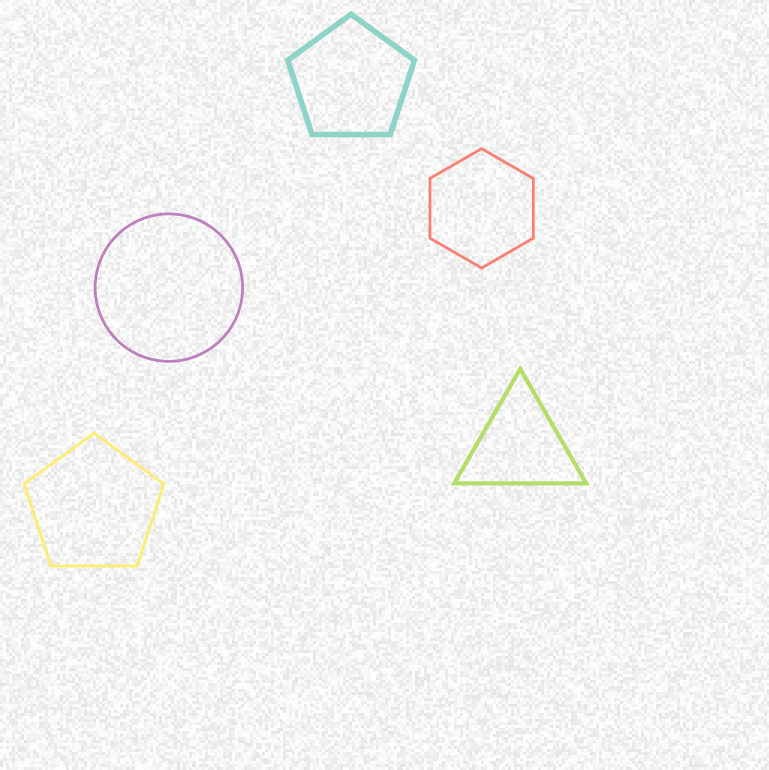[{"shape": "pentagon", "thickness": 2, "radius": 0.43, "center": [0.456, 0.895]}, {"shape": "hexagon", "thickness": 1, "radius": 0.39, "center": [0.625, 0.729]}, {"shape": "triangle", "thickness": 1.5, "radius": 0.5, "center": [0.676, 0.422]}, {"shape": "circle", "thickness": 1, "radius": 0.48, "center": [0.219, 0.626]}, {"shape": "pentagon", "thickness": 1, "radius": 0.48, "center": [0.122, 0.342]}]